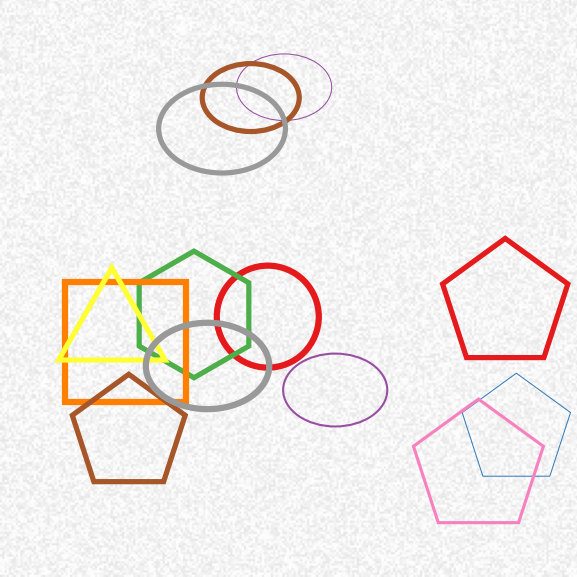[{"shape": "circle", "thickness": 3, "radius": 0.44, "center": [0.464, 0.451]}, {"shape": "pentagon", "thickness": 2.5, "radius": 0.57, "center": [0.875, 0.472]}, {"shape": "pentagon", "thickness": 0.5, "radius": 0.49, "center": [0.894, 0.254]}, {"shape": "hexagon", "thickness": 2.5, "radius": 0.55, "center": [0.336, 0.455]}, {"shape": "oval", "thickness": 1, "radius": 0.45, "center": [0.58, 0.324]}, {"shape": "oval", "thickness": 0.5, "radius": 0.41, "center": [0.492, 0.848]}, {"shape": "square", "thickness": 3, "radius": 0.52, "center": [0.217, 0.406]}, {"shape": "triangle", "thickness": 2.5, "radius": 0.53, "center": [0.194, 0.429]}, {"shape": "oval", "thickness": 2.5, "radius": 0.42, "center": [0.434, 0.83]}, {"shape": "pentagon", "thickness": 2.5, "radius": 0.51, "center": [0.223, 0.248]}, {"shape": "pentagon", "thickness": 1.5, "radius": 0.59, "center": [0.828, 0.19]}, {"shape": "oval", "thickness": 3, "radius": 0.53, "center": [0.359, 0.365]}, {"shape": "oval", "thickness": 2.5, "radius": 0.55, "center": [0.384, 0.776]}]